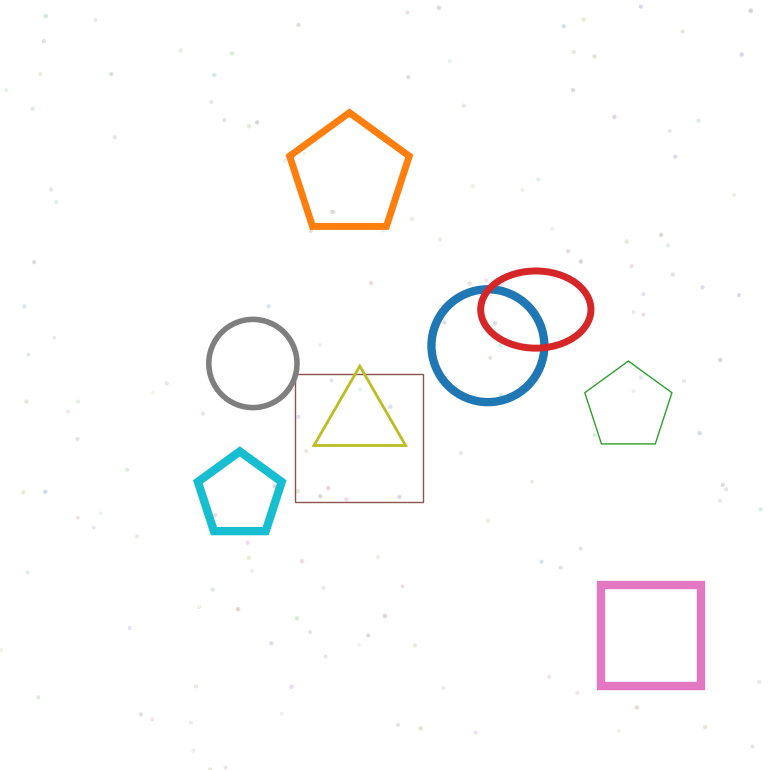[{"shape": "circle", "thickness": 3, "radius": 0.37, "center": [0.634, 0.551]}, {"shape": "pentagon", "thickness": 2.5, "radius": 0.41, "center": [0.454, 0.772]}, {"shape": "pentagon", "thickness": 0.5, "radius": 0.3, "center": [0.816, 0.472]}, {"shape": "oval", "thickness": 2.5, "radius": 0.36, "center": [0.696, 0.598]}, {"shape": "square", "thickness": 0.5, "radius": 0.41, "center": [0.466, 0.432]}, {"shape": "square", "thickness": 3, "radius": 0.32, "center": [0.845, 0.175]}, {"shape": "circle", "thickness": 2, "radius": 0.29, "center": [0.328, 0.528]}, {"shape": "triangle", "thickness": 1, "radius": 0.34, "center": [0.467, 0.456]}, {"shape": "pentagon", "thickness": 3, "radius": 0.29, "center": [0.311, 0.357]}]